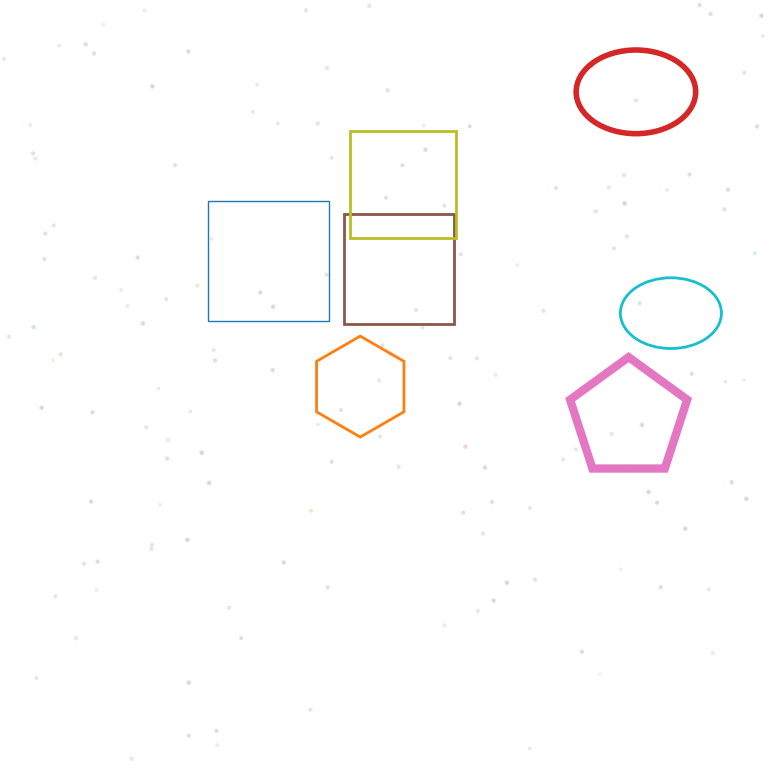[{"shape": "square", "thickness": 0.5, "radius": 0.39, "center": [0.349, 0.661]}, {"shape": "hexagon", "thickness": 1, "radius": 0.33, "center": [0.468, 0.498]}, {"shape": "oval", "thickness": 2, "radius": 0.39, "center": [0.826, 0.881]}, {"shape": "square", "thickness": 1, "radius": 0.36, "center": [0.518, 0.651]}, {"shape": "pentagon", "thickness": 3, "radius": 0.4, "center": [0.816, 0.456]}, {"shape": "square", "thickness": 1, "radius": 0.35, "center": [0.524, 0.76]}, {"shape": "oval", "thickness": 1, "radius": 0.33, "center": [0.871, 0.593]}]